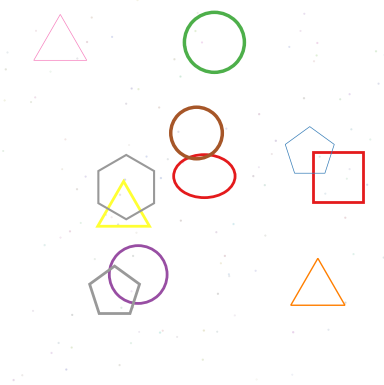[{"shape": "oval", "thickness": 2, "radius": 0.4, "center": [0.531, 0.542]}, {"shape": "square", "thickness": 2, "radius": 0.33, "center": [0.878, 0.54]}, {"shape": "pentagon", "thickness": 0.5, "radius": 0.33, "center": [0.805, 0.604]}, {"shape": "circle", "thickness": 2.5, "radius": 0.39, "center": [0.557, 0.89]}, {"shape": "circle", "thickness": 2, "radius": 0.38, "center": [0.359, 0.287]}, {"shape": "triangle", "thickness": 1, "radius": 0.41, "center": [0.826, 0.248]}, {"shape": "triangle", "thickness": 2, "radius": 0.39, "center": [0.321, 0.451]}, {"shape": "circle", "thickness": 2.5, "radius": 0.33, "center": [0.51, 0.655]}, {"shape": "triangle", "thickness": 0.5, "radius": 0.4, "center": [0.157, 0.883]}, {"shape": "pentagon", "thickness": 2, "radius": 0.34, "center": [0.298, 0.241]}, {"shape": "hexagon", "thickness": 1.5, "radius": 0.42, "center": [0.328, 0.514]}]